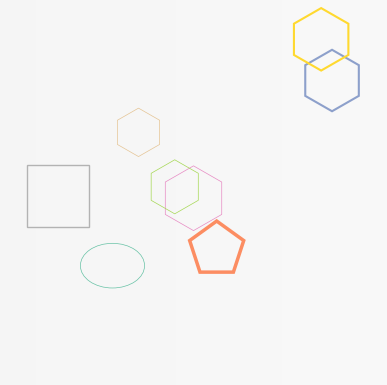[{"shape": "oval", "thickness": 0.5, "radius": 0.41, "center": [0.29, 0.31]}, {"shape": "pentagon", "thickness": 2.5, "radius": 0.37, "center": [0.559, 0.353]}, {"shape": "hexagon", "thickness": 1.5, "radius": 0.4, "center": [0.857, 0.791]}, {"shape": "hexagon", "thickness": 0.5, "radius": 0.42, "center": [0.499, 0.485]}, {"shape": "hexagon", "thickness": 0.5, "radius": 0.35, "center": [0.451, 0.515]}, {"shape": "hexagon", "thickness": 1.5, "radius": 0.41, "center": [0.829, 0.898]}, {"shape": "hexagon", "thickness": 0.5, "radius": 0.31, "center": [0.357, 0.656]}, {"shape": "square", "thickness": 1, "radius": 0.4, "center": [0.149, 0.492]}]